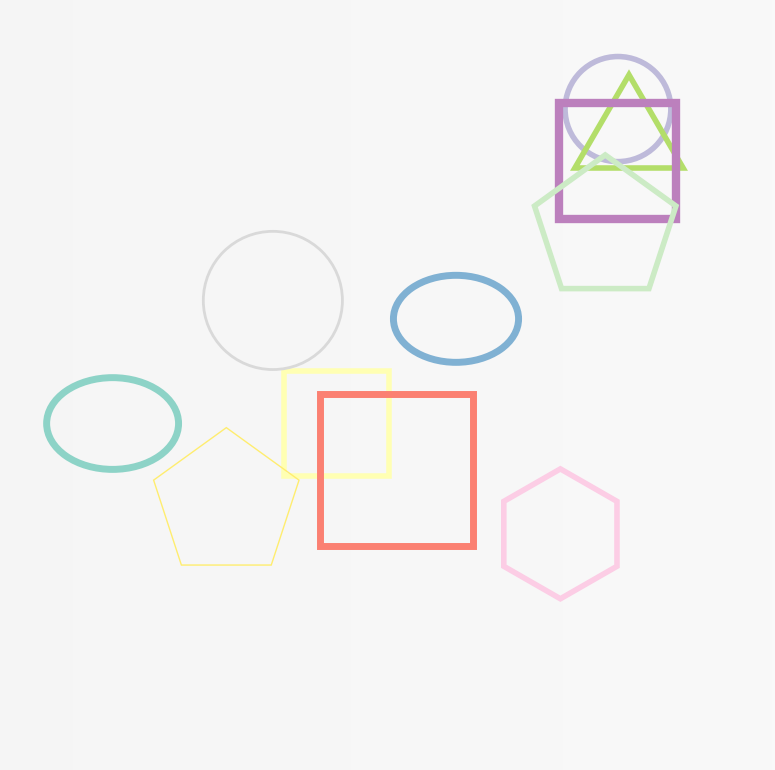[{"shape": "oval", "thickness": 2.5, "radius": 0.43, "center": [0.145, 0.45]}, {"shape": "square", "thickness": 2, "radius": 0.34, "center": [0.434, 0.45]}, {"shape": "circle", "thickness": 2, "radius": 0.34, "center": [0.797, 0.858]}, {"shape": "square", "thickness": 2.5, "radius": 0.49, "center": [0.512, 0.39]}, {"shape": "oval", "thickness": 2.5, "radius": 0.4, "center": [0.588, 0.586]}, {"shape": "triangle", "thickness": 2, "radius": 0.4, "center": [0.812, 0.822]}, {"shape": "hexagon", "thickness": 2, "radius": 0.42, "center": [0.723, 0.307]}, {"shape": "circle", "thickness": 1, "radius": 0.45, "center": [0.352, 0.61]}, {"shape": "square", "thickness": 3, "radius": 0.38, "center": [0.797, 0.79]}, {"shape": "pentagon", "thickness": 2, "radius": 0.48, "center": [0.781, 0.703]}, {"shape": "pentagon", "thickness": 0.5, "radius": 0.49, "center": [0.292, 0.346]}]